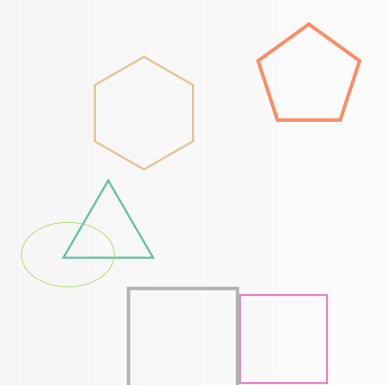[{"shape": "triangle", "thickness": 1.5, "radius": 0.67, "center": [0.279, 0.398]}, {"shape": "pentagon", "thickness": 2.5, "radius": 0.69, "center": [0.797, 0.799]}, {"shape": "square", "thickness": 1.5, "radius": 0.57, "center": [0.732, 0.119]}, {"shape": "oval", "thickness": 0.5, "radius": 0.6, "center": [0.175, 0.339]}, {"shape": "hexagon", "thickness": 1.5, "radius": 0.73, "center": [0.371, 0.706]}, {"shape": "square", "thickness": 2.5, "radius": 0.7, "center": [0.471, 0.112]}]